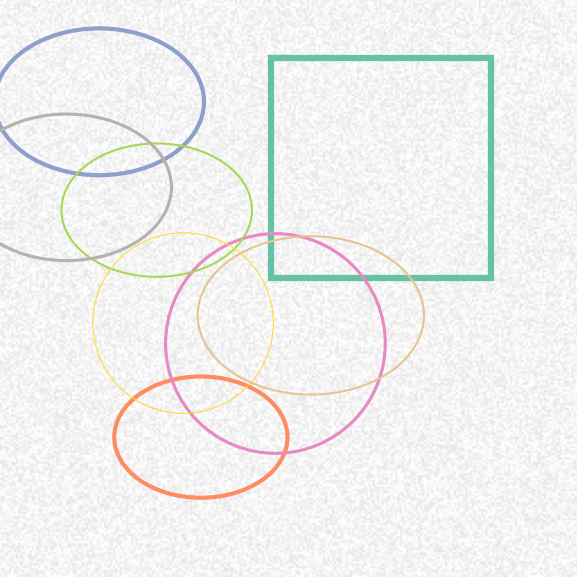[{"shape": "square", "thickness": 3, "radius": 0.95, "center": [0.659, 0.708]}, {"shape": "oval", "thickness": 2, "radius": 0.75, "center": [0.348, 0.242]}, {"shape": "oval", "thickness": 2, "radius": 0.91, "center": [0.172, 0.823]}, {"shape": "circle", "thickness": 1.5, "radius": 0.95, "center": [0.477, 0.404]}, {"shape": "oval", "thickness": 1, "radius": 0.82, "center": [0.271, 0.635]}, {"shape": "circle", "thickness": 0.5, "radius": 0.78, "center": [0.317, 0.44]}, {"shape": "oval", "thickness": 1, "radius": 0.98, "center": [0.538, 0.453]}, {"shape": "oval", "thickness": 1.5, "radius": 0.91, "center": [0.116, 0.675]}]